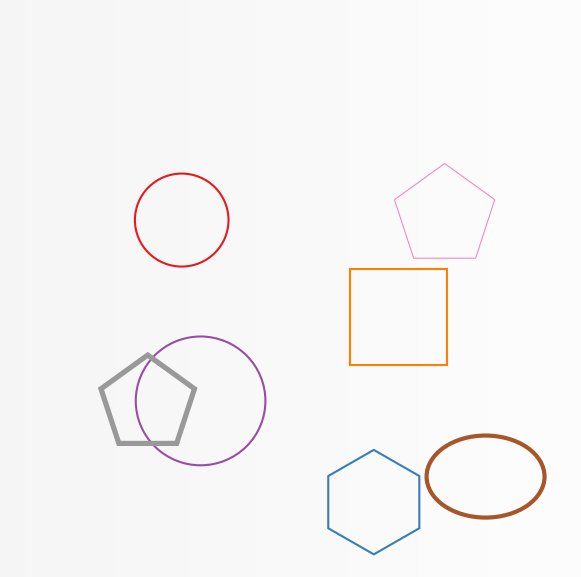[{"shape": "circle", "thickness": 1, "radius": 0.4, "center": [0.313, 0.618]}, {"shape": "hexagon", "thickness": 1, "radius": 0.45, "center": [0.643, 0.13]}, {"shape": "circle", "thickness": 1, "radius": 0.56, "center": [0.345, 0.305]}, {"shape": "square", "thickness": 1, "radius": 0.42, "center": [0.686, 0.449]}, {"shape": "oval", "thickness": 2, "radius": 0.51, "center": [0.835, 0.174]}, {"shape": "pentagon", "thickness": 0.5, "radius": 0.45, "center": [0.765, 0.625]}, {"shape": "pentagon", "thickness": 2.5, "radius": 0.42, "center": [0.254, 0.3]}]